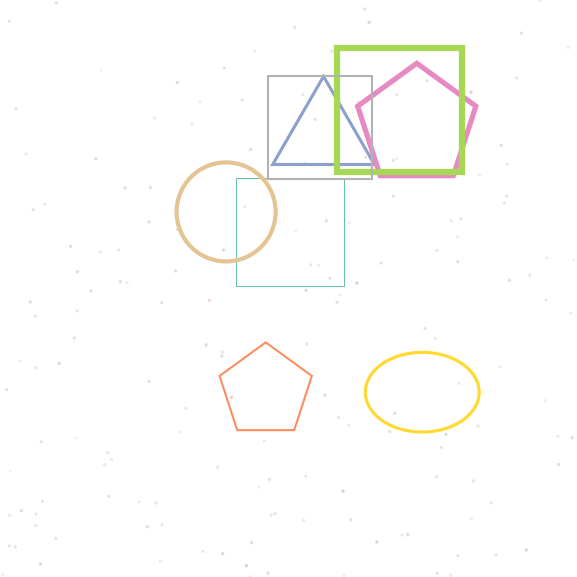[{"shape": "square", "thickness": 0.5, "radius": 0.47, "center": [0.502, 0.598]}, {"shape": "pentagon", "thickness": 1, "radius": 0.42, "center": [0.46, 0.322]}, {"shape": "triangle", "thickness": 1.5, "radius": 0.51, "center": [0.56, 0.765]}, {"shape": "pentagon", "thickness": 2.5, "radius": 0.54, "center": [0.722, 0.782]}, {"shape": "square", "thickness": 3, "radius": 0.54, "center": [0.692, 0.809]}, {"shape": "oval", "thickness": 1.5, "radius": 0.49, "center": [0.731, 0.32]}, {"shape": "circle", "thickness": 2, "radius": 0.43, "center": [0.392, 0.632]}, {"shape": "square", "thickness": 1, "radius": 0.45, "center": [0.554, 0.778]}]